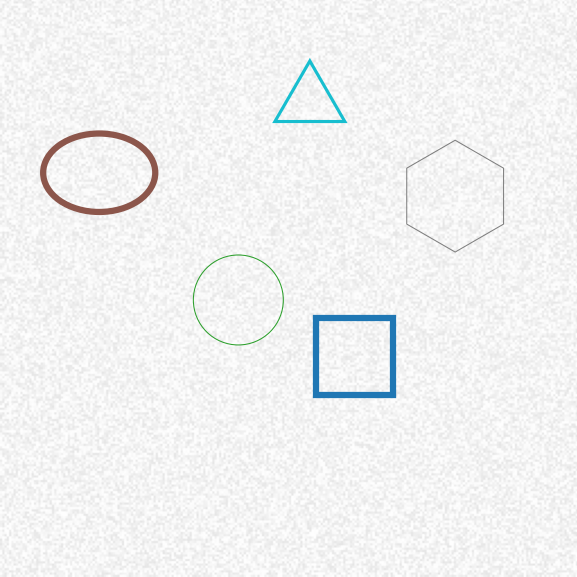[{"shape": "square", "thickness": 3, "radius": 0.33, "center": [0.614, 0.382]}, {"shape": "circle", "thickness": 0.5, "radius": 0.39, "center": [0.413, 0.48]}, {"shape": "oval", "thickness": 3, "radius": 0.49, "center": [0.172, 0.7]}, {"shape": "hexagon", "thickness": 0.5, "radius": 0.48, "center": [0.788, 0.66]}, {"shape": "triangle", "thickness": 1.5, "radius": 0.35, "center": [0.537, 0.824]}]